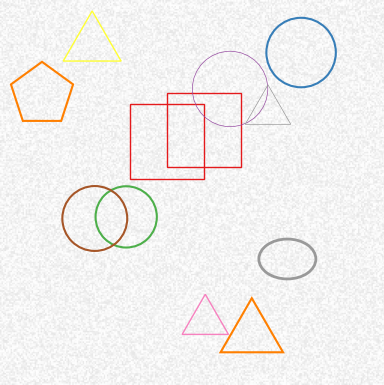[{"shape": "square", "thickness": 1, "radius": 0.48, "center": [0.434, 0.633]}, {"shape": "square", "thickness": 1, "radius": 0.48, "center": [0.53, 0.663]}, {"shape": "circle", "thickness": 1.5, "radius": 0.45, "center": [0.782, 0.864]}, {"shape": "circle", "thickness": 1.5, "radius": 0.4, "center": [0.328, 0.437]}, {"shape": "circle", "thickness": 0.5, "radius": 0.49, "center": [0.598, 0.769]}, {"shape": "pentagon", "thickness": 1.5, "radius": 0.42, "center": [0.109, 0.755]}, {"shape": "triangle", "thickness": 1.5, "radius": 0.47, "center": [0.654, 0.132]}, {"shape": "triangle", "thickness": 1, "radius": 0.43, "center": [0.239, 0.885]}, {"shape": "circle", "thickness": 1.5, "radius": 0.42, "center": [0.246, 0.432]}, {"shape": "triangle", "thickness": 1, "radius": 0.35, "center": [0.533, 0.166]}, {"shape": "triangle", "thickness": 0.5, "radius": 0.34, "center": [0.696, 0.711]}, {"shape": "oval", "thickness": 2, "radius": 0.37, "center": [0.746, 0.327]}]